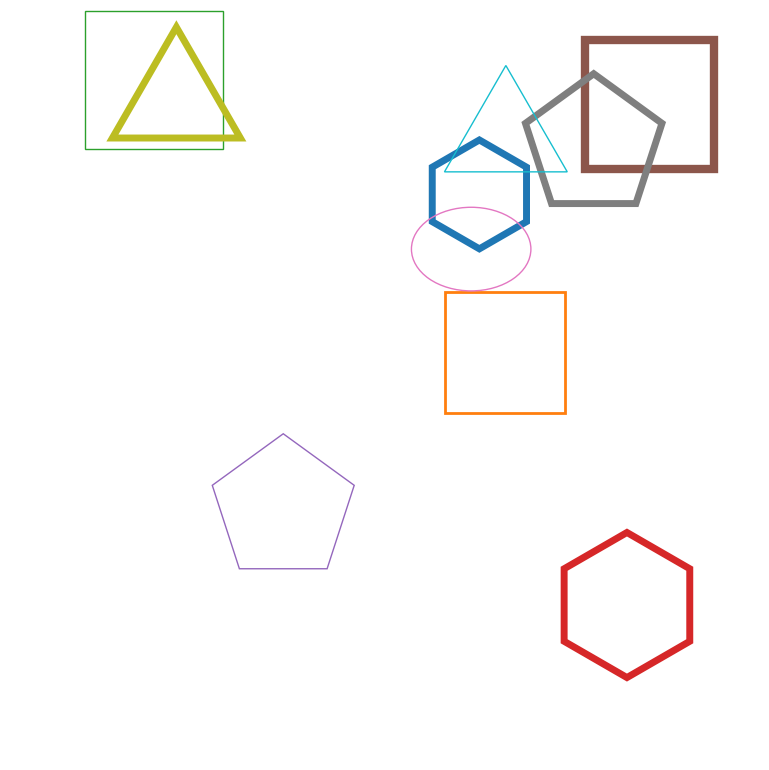[{"shape": "hexagon", "thickness": 2.5, "radius": 0.35, "center": [0.623, 0.748]}, {"shape": "square", "thickness": 1, "radius": 0.39, "center": [0.656, 0.542]}, {"shape": "square", "thickness": 0.5, "radius": 0.45, "center": [0.2, 0.896]}, {"shape": "hexagon", "thickness": 2.5, "radius": 0.47, "center": [0.814, 0.214]}, {"shape": "pentagon", "thickness": 0.5, "radius": 0.48, "center": [0.368, 0.34]}, {"shape": "square", "thickness": 3, "radius": 0.42, "center": [0.843, 0.865]}, {"shape": "oval", "thickness": 0.5, "radius": 0.39, "center": [0.612, 0.677]}, {"shape": "pentagon", "thickness": 2.5, "radius": 0.47, "center": [0.771, 0.811]}, {"shape": "triangle", "thickness": 2.5, "radius": 0.48, "center": [0.229, 0.869]}, {"shape": "triangle", "thickness": 0.5, "radius": 0.46, "center": [0.657, 0.823]}]